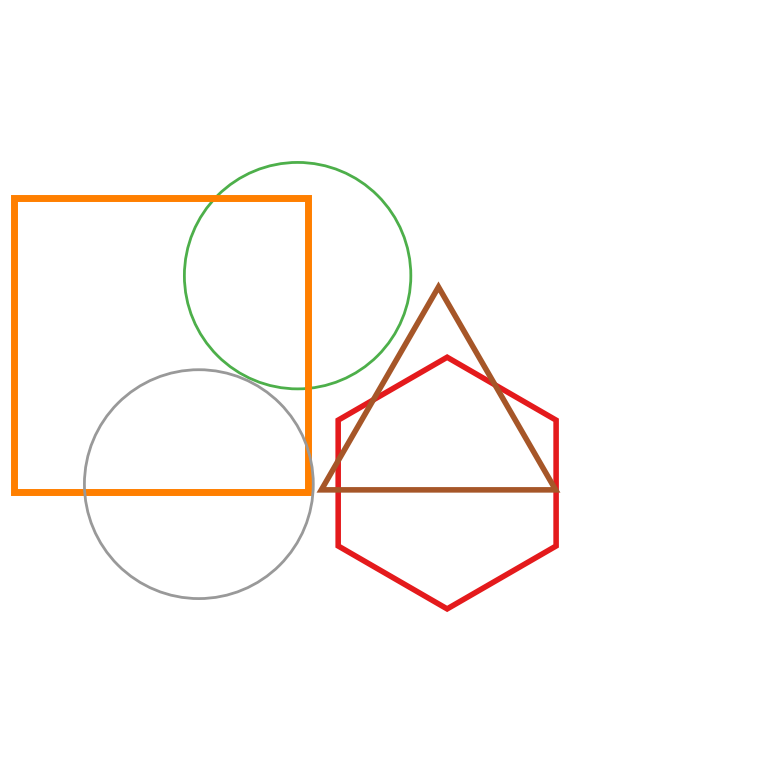[{"shape": "hexagon", "thickness": 2, "radius": 0.82, "center": [0.581, 0.373]}, {"shape": "circle", "thickness": 1, "radius": 0.74, "center": [0.387, 0.642]}, {"shape": "square", "thickness": 2.5, "radius": 0.95, "center": [0.209, 0.552]}, {"shape": "triangle", "thickness": 2, "radius": 0.88, "center": [0.569, 0.452]}, {"shape": "circle", "thickness": 1, "radius": 0.74, "center": [0.258, 0.371]}]